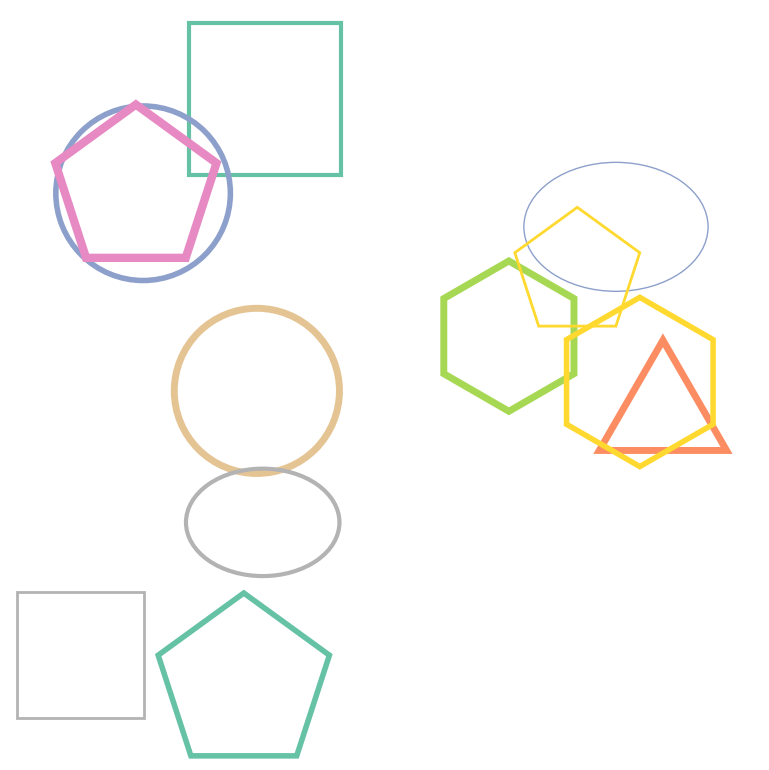[{"shape": "pentagon", "thickness": 2, "radius": 0.58, "center": [0.317, 0.113]}, {"shape": "square", "thickness": 1.5, "radius": 0.49, "center": [0.344, 0.871]}, {"shape": "triangle", "thickness": 2.5, "radius": 0.48, "center": [0.861, 0.463]}, {"shape": "circle", "thickness": 2, "radius": 0.57, "center": [0.186, 0.749]}, {"shape": "oval", "thickness": 0.5, "radius": 0.6, "center": [0.8, 0.705]}, {"shape": "pentagon", "thickness": 3, "radius": 0.55, "center": [0.176, 0.754]}, {"shape": "hexagon", "thickness": 2.5, "radius": 0.49, "center": [0.661, 0.563]}, {"shape": "pentagon", "thickness": 1, "radius": 0.43, "center": [0.75, 0.645]}, {"shape": "hexagon", "thickness": 2, "radius": 0.55, "center": [0.831, 0.504]}, {"shape": "circle", "thickness": 2.5, "radius": 0.54, "center": [0.334, 0.492]}, {"shape": "oval", "thickness": 1.5, "radius": 0.5, "center": [0.341, 0.322]}, {"shape": "square", "thickness": 1, "radius": 0.41, "center": [0.105, 0.149]}]